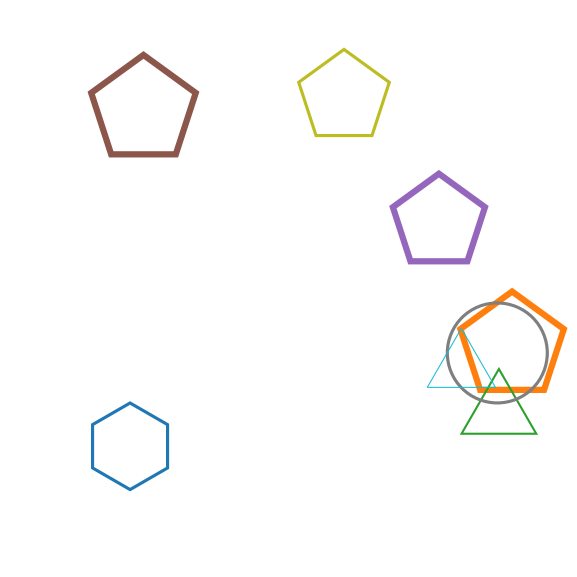[{"shape": "hexagon", "thickness": 1.5, "radius": 0.37, "center": [0.225, 0.226]}, {"shape": "pentagon", "thickness": 3, "radius": 0.47, "center": [0.887, 0.4]}, {"shape": "triangle", "thickness": 1, "radius": 0.37, "center": [0.864, 0.285]}, {"shape": "pentagon", "thickness": 3, "radius": 0.42, "center": [0.76, 0.614]}, {"shape": "pentagon", "thickness": 3, "radius": 0.48, "center": [0.248, 0.809]}, {"shape": "circle", "thickness": 1.5, "radius": 0.43, "center": [0.861, 0.388]}, {"shape": "pentagon", "thickness": 1.5, "radius": 0.41, "center": [0.596, 0.831]}, {"shape": "triangle", "thickness": 0.5, "radius": 0.34, "center": [0.799, 0.362]}]